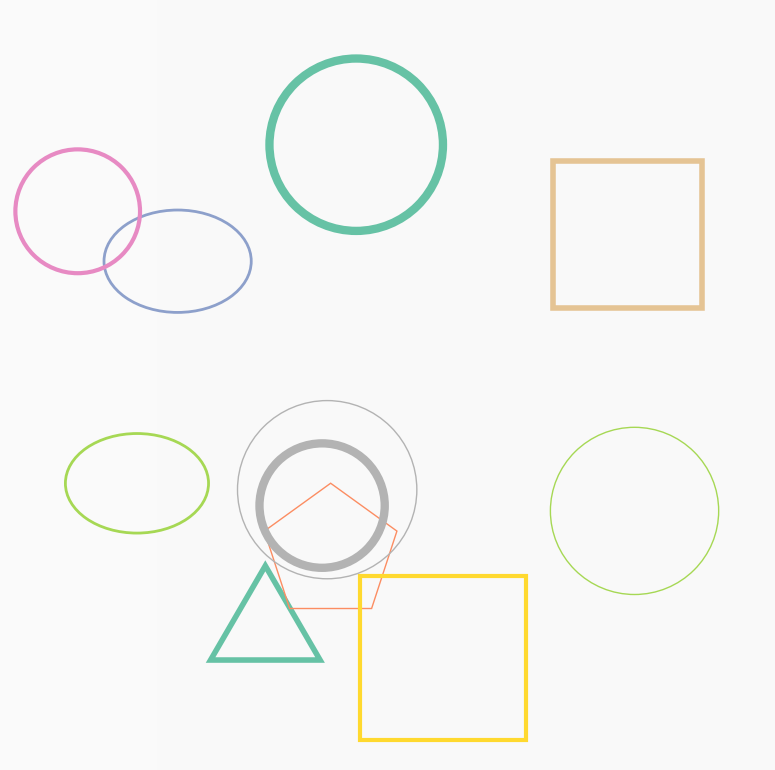[{"shape": "triangle", "thickness": 2, "radius": 0.41, "center": [0.342, 0.184]}, {"shape": "circle", "thickness": 3, "radius": 0.56, "center": [0.46, 0.812]}, {"shape": "pentagon", "thickness": 0.5, "radius": 0.45, "center": [0.427, 0.282]}, {"shape": "oval", "thickness": 1, "radius": 0.47, "center": [0.229, 0.661]}, {"shape": "circle", "thickness": 1.5, "radius": 0.4, "center": [0.1, 0.726]}, {"shape": "circle", "thickness": 0.5, "radius": 0.54, "center": [0.819, 0.336]}, {"shape": "oval", "thickness": 1, "radius": 0.46, "center": [0.177, 0.372]}, {"shape": "square", "thickness": 1.5, "radius": 0.53, "center": [0.572, 0.145]}, {"shape": "square", "thickness": 2, "radius": 0.48, "center": [0.81, 0.695]}, {"shape": "circle", "thickness": 0.5, "radius": 0.58, "center": [0.422, 0.364]}, {"shape": "circle", "thickness": 3, "radius": 0.4, "center": [0.416, 0.343]}]